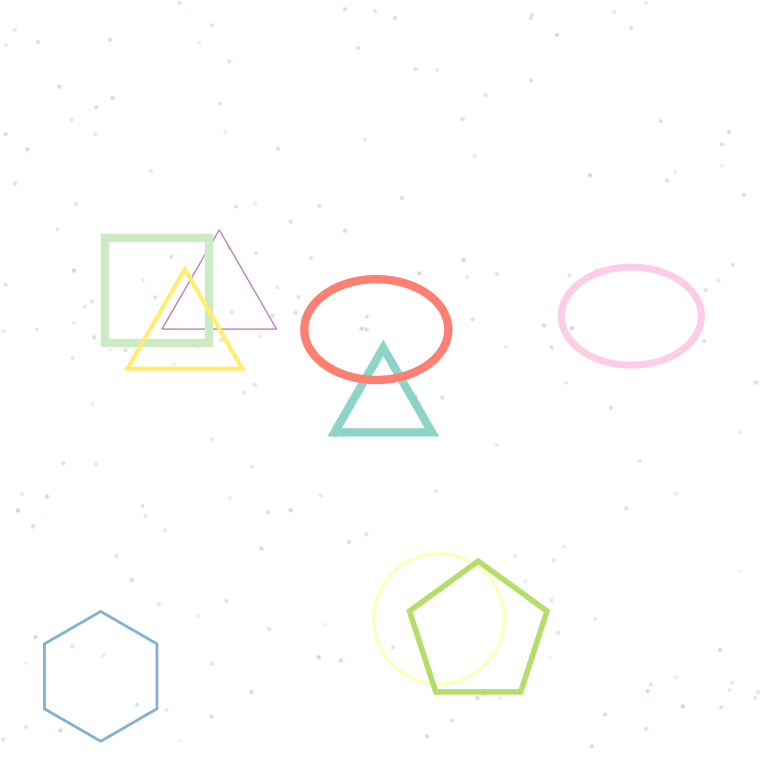[{"shape": "triangle", "thickness": 3, "radius": 0.37, "center": [0.498, 0.475]}, {"shape": "circle", "thickness": 1, "radius": 0.42, "center": [0.57, 0.196]}, {"shape": "oval", "thickness": 3, "radius": 0.47, "center": [0.489, 0.572]}, {"shape": "hexagon", "thickness": 1, "radius": 0.42, "center": [0.131, 0.122]}, {"shape": "pentagon", "thickness": 2, "radius": 0.47, "center": [0.621, 0.177]}, {"shape": "oval", "thickness": 2.5, "radius": 0.46, "center": [0.82, 0.589]}, {"shape": "triangle", "thickness": 0.5, "radius": 0.43, "center": [0.285, 0.616]}, {"shape": "square", "thickness": 3, "radius": 0.34, "center": [0.204, 0.623]}, {"shape": "triangle", "thickness": 1.5, "radius": 0.43, "center": [0.24, 0.564]}]